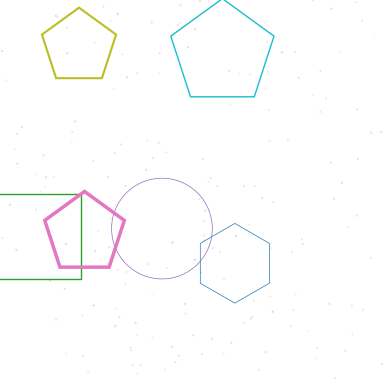[{"shape": "hexagon", "thickness": 0.5, "radius": 0.52, "center": [0.61, 0.316]}, {"shape": "square", "thickness": 1, "radius": 0.55, "center": [0.101, 0.386]}, {"shape": "circle", "thickness": 0.5, "radius": 0.65, "center": [0.421, 0.406]}, {"shape": "pentagon", "thickness": 2.5, "radius": 0.54, "center": [0.22, 0.394]}, {"shape": "pentagon", "thickness": 1.5, "radius": 0.51, "center": [0.205, 0.879]}, {"shape": "pentagon", "thickness": 1, "radius": 0.7, "center": [0.578, 0.863]}]